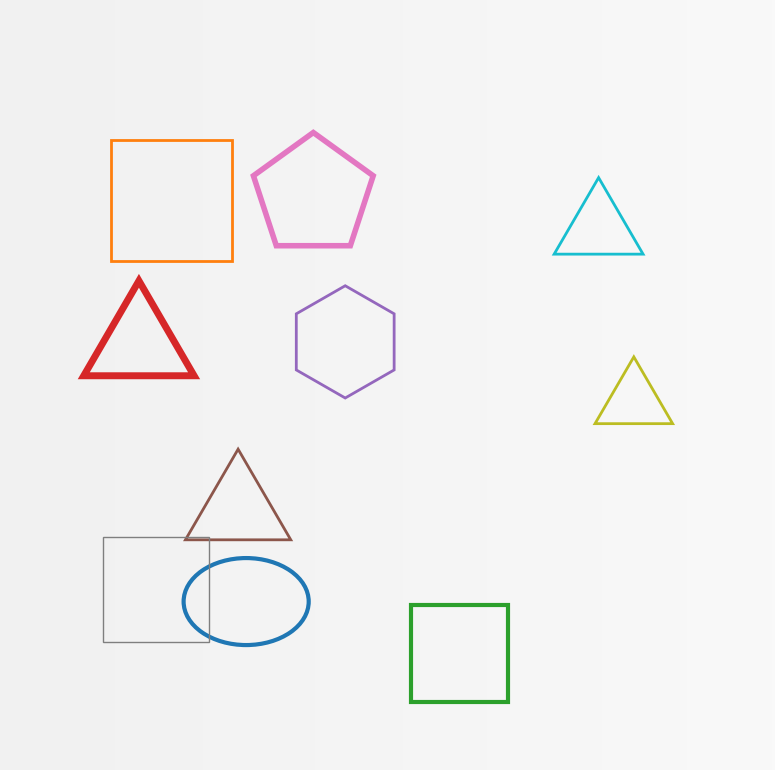[{"shape": "oval", "thickness": 1.5, "radius": 0.4, "center": [0.318, 0.219]}, {"shape": "square", "thickness": 1, "radius": 0.39, "center": [0.222, 0.74]}, {"shape": "square", "thickness": 1.5, "radius": 0.31, "center": [0.593, 0.151]}, {"shape": "triangle", "thickness": 2.5, "radius": 0.41, "center": [0.179, 0.553]}, {"shape": "hexagon", "thickness": 1, "radius": 0.36, "center": [0.445, 0.556]}, {"shape": "triangle", "thickness": 1, "radius": 0.39, "center": [0.307, 0.338]}, {"shape": "pentagon", "thickness": 2, "radius": 0.41, "center": [0.404, 0.747]}, {"shape": "square", "thickness": 0.5, "radius": 0.34, "center": [0.201, 0.234]}, {"shape": "triangle", "thickness": 1, "radius": 0.29, "center": [0.818, 0.479]}, {"shape": "triangle", "thickness": 1, "radius": 0.33, "center": [0.772, 0.703]}]